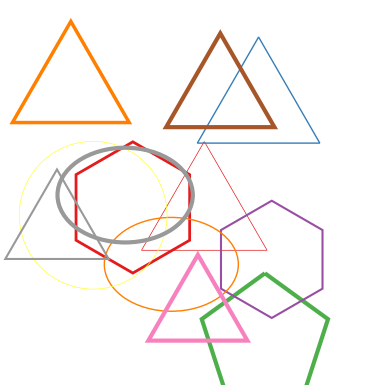[{"shape": "hexagon", "thickness": 2, "radius": 0.85, "center": [0.345, 0.461]}, {"shape": "triangle", "thickness": 0.5, "radius": 0.94, "center": [0.531, 0.444]}, {"shape": "triangle", "thickness": 1, "radius": 0.92, "center": [0.672, 0.72]}, {"shape": "pentagon", "thickness": 3, "radius": 0.86, "center": [0.688, 0.118]}, {"shape": "hexagon", "thickness": 1.5, "radius": 0.76, "center": [0.706, 0.326]}, {"shape": "oval", "thickness": 1, "radius": 0.87, "center": [0.445, 0.313]}, {"shape": "triangle", "thickness": 2.5, "radius": 0.88, "center": [0.184, 0.769]}, {"shape": "circle", "thickness": 0.5, "radius": 0.96, "center": [0.242, 0.441]}, {"shape": "triangle", "thickness": 3, "radius": 0.81, "center": [0.572, 0.751]}, {"shape": "triangle", "thickness": 3, "radius": 0.74, "center": [0.514, 0.19]}, {"shape": "triangle", "thickness": 1.5, "radius": 0.78, "center": [0.148, 0.405]}, {"shape": "oval", "thickness": 3, "radius": 0.88, "center": [0.325, 0.493]}]